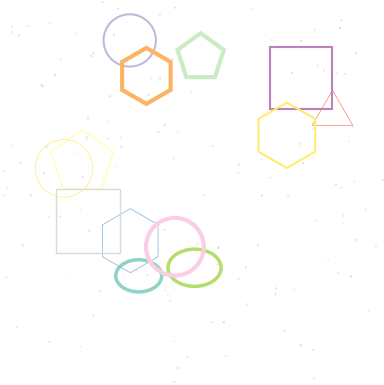[{"shape": "oval", "thickness": 2.5, "radius": 0.3, "center": [0.36, 0.284]}, {"shape": "pentagon", "thickness": 1, "radius": 0.43, "center": [0.214, 0.578]}, {"shape": "circle", "thickness": 1.5, "radius": 0.34, "center": [0.337, 0.895]}, {"shape": "triangle", "thickness": 0.5, "radius": 0.3, "center": [0.864, 0.705]}, {"shape": "hexagon", "thickness": 0.5, "radius": 0.42, "center": [0.338, 0.375]}, {"shape": "hexagon", "thickness": 3, "radius": 0.36, "center": [0.38, 0.803]}, {"shape": "oval", "thickness": 2.5, "radius": 0.34, "center": [0.505, 0.304]}, {"shape": "circle", "thickness": 3, "radius": 0.37, "center": [0.454, 0.359]}, {"shape": "square", "thickness": 1, "radius": 0.42, "center": [0.229, 0.427]}, {"shape": "square", "thickness": 1.5, "radius": 0.4, "center": [0.782, 0.797]}, {"shape": "pentagon", "thickness": 3, "radius": 0.32, "center": [0.521, 0.851]}, {"shape": "hexagon", "thickness": 1.5, "radius": 0.43, "center": [0.745, 0.649]}, {"shape": "circle", "thickness": 0.5, "radius": 0.37, "center": [0.166, 0.563]}]